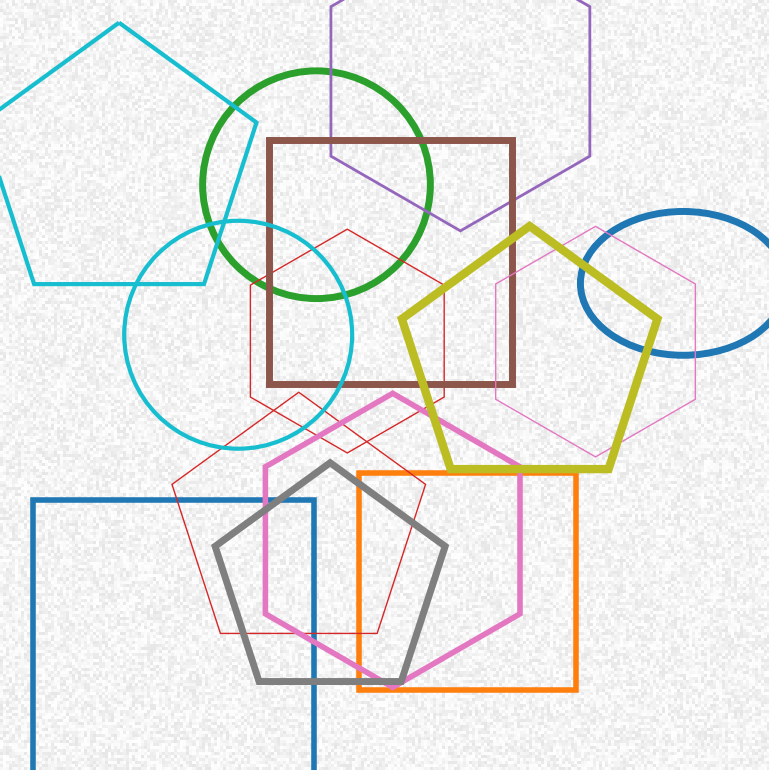[{"shape": "oval", "thickness": 2.5, "radius": 0.67, "center": [0.887, 0.632]}, {"shape": "square", "thickness": 2, "radius": 0.91, "center": [0.226, 0.169]}, {"shape": "square", "thickness": 2, "radius": 0.7, "center": [0.607, 0.244]}, {"shape": "circle", "thickness": 2.5, "radius": 0.74, "center": [0.411, 0.76]}, {"shape": "hexagon", "thickness": 0.5, "radius": 0.73, "center": [0.451, 0.557]}, {"shape": "pentagon", "thickness": 0.5, "radius": 0.87, "center": [0.388, 0.317]}, {"shape": "hexagon", "thickness": 1, "radius": 0.97, "center": [0.598, 0.894]}, {"shape": "square", "thickness": 2.5, "radius": 0.79, "center": [0.507, 0.66]}, {"shape": "hexagon", "thickness": 2, "radius": 0.95, "center": [0.51, 0.298]}, {"shape": "hexagon", "thickness": 0.5, "radius": 0.75, "center": [0.773, 0.556]}, {"shape": "pentagon", "thickness": 2.5, "radius": 0.79, "center": [0.429, 0.242]}, {"shape": "pentagon", "thickness": 3, "radius": 0.87, "center": [0.688, 0.532]}, {"shape": "pentagon", "thickness": 1.5, "radius": 0.94, "center": [0.155, 0.783]}, {"shape": "circle", "thickness": 1.5, "radius": 0.74, "center": [0.309, 0.565]}]